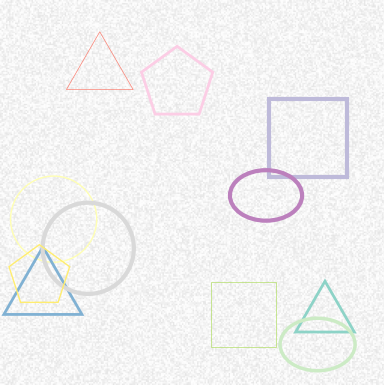[{"shape": "triangle", "thickness": 2, "radius": 0.44, "center": [0.844, 0.182]}, {"shape": "circle", "thickness": 1, "radius": 0.56, "center": [0.139, 0.431]}, {"shape": "square", "thickness": 3, "radius": 0.51, "center": [0.8, 0.641]}, {"shape": "triangle", "thickness": 0.5, "radius": 0.5, "center": [0.259, 0.817]}, {"shape": "triangle", "thickness": 2, "radius": 0.59, "center": [0.111, 0.242]}, {"shape": "square", "thickness": 0.5, "radius": 0.42, "center": [0.633, 0.183]}, {"shape": "pentagon", "thickness": 2, "radius": 0.49, "center": [0.46, 0.782]}, {"shape": "circle", "thickness": 3, "radius": 0.59, "center": [0.229, 0.355]}, {"shape": "oval", "thickness": 3, "radius": 0.47, "center": [0.691, 0.492]}, {"shape": "oval", "thickness": 2.5, "radius": 0.49, "center": [0.825, 0.105]}, {"shape": "pentagon", "thickness": 1, "radius": 0.41, "center": [0.102, 0.282]}]